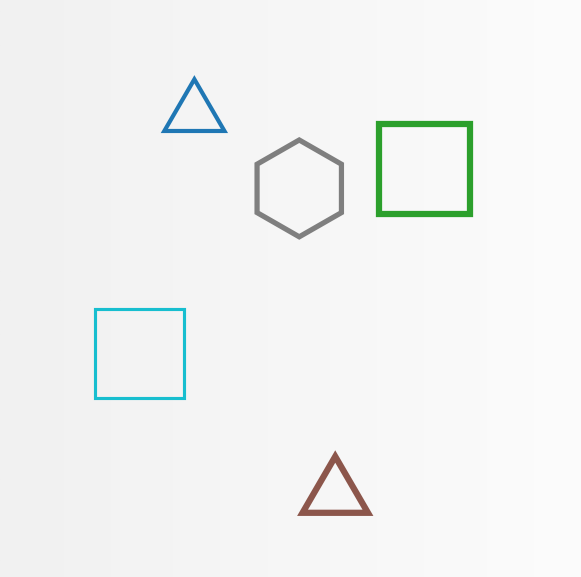[{"shape": "triangle", "thickness": 2, "radius": 0.3, "center": [0.334, 0.802]}, {"shape": "square", "thickness": 3, "radius": 0.39, "center": [0.73, 0.707]}, {"shape": "triangle", "thickness": 3, "radius": 0.32, "center": [0.577, 0.144]}, {"shape": "hexagon", "thickness": 2.5, "radius": 0.42, "center": [0.515, 0.673]}, {"shape": "square", "thickness": 1.5, "radius": 0.39, "center": [0.24, 0.387]}]